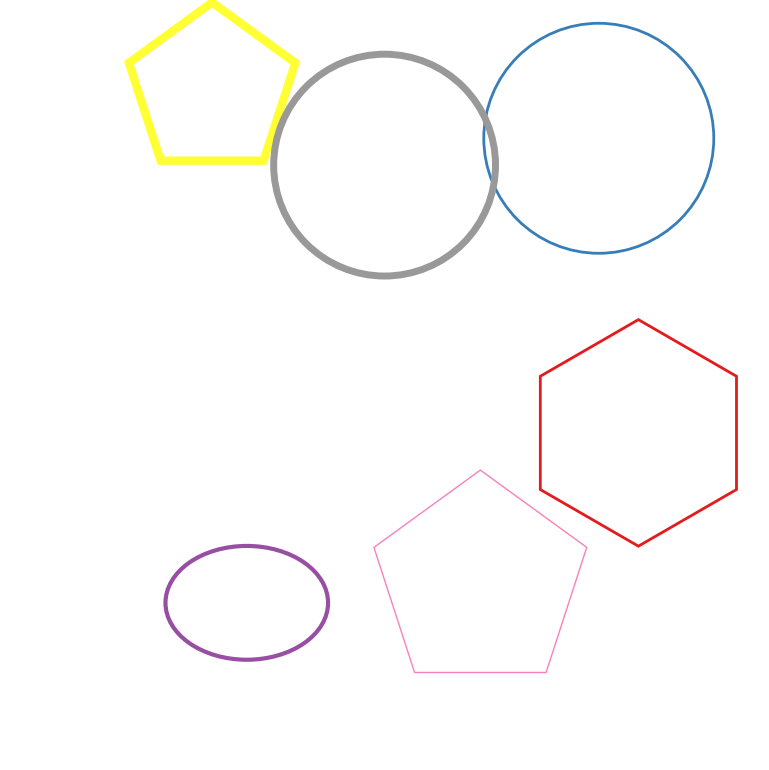[{"shape": "hexagon", "thickness": 1, "radius": 0.74, "center": [0.829, 0.438]}, {"shape": "circle", "thickness": 1, "radius": 0.75, "center": [0.778, 0.82]}, {"shape": "oval", "thickness": 1.5, "radius": 0.53, "center": [0.32, 0.217]}, {"shape": "pentagon", "thickness": 3, "radius": 0.57, "center": [0.275, 0.883]}, {"shape": "pentagon", "thickness": 0.5, "radius": 0.73, "center": [0.624, 0.244]}, {"shape": "circle", "thickness": 2.5, "radius": 0.72, "center": [0.499, 0.786]}]